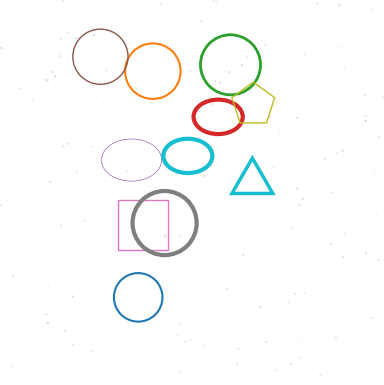[{"shape": "circle", "thickness": 1.5, "radius": 0.32, "center": [0.359, 0.228]}, {"shape": "circle", "thickness": 1.5, "radius": 0.36, "center": [0.397, 0.815]}, {"shape": "circle", "thickness": 2, "radius": 0.39, "center": [0.599, 0.832]}, {"shape": "oval", "thickness": 3, "radius": 0.32, "center": [0.567, 0.696]}, {"shape": "oval", "thickness": 0.5, "radius": 0.39, "center": [0.342, 0.584]}, {"shape": "circle", "thickness": 1, "radius": 0.36, "center": [0.261, 0.853]}, {"shape": "square", "thickness": 1, "radius": 0.32, "center": [0.372, 0.416]}, {"shape": "circle", "thickness": 3, "radius": 0.42, "center": [0.428, 0.421]}, {"shape": "pentagon", "thickness": 1, "radius": 0.29, "center": [0.658, 0.728]}, {"shape": "oval", "thickness": 3, "radius": 0.32, "center": [0.488, 0.595]}, {"shape": "triangle", "thickness": 2.5, "radius": 0.31, "center": [0.656, 0.528]}]